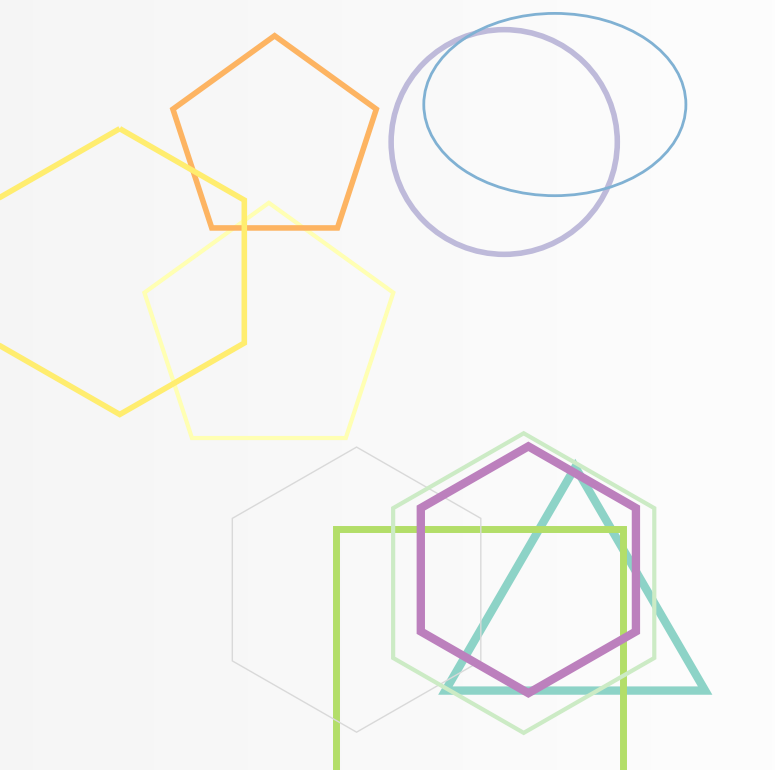[{"shape": "triangle", "thickness": 3, "radius": 0.97, "center": [0.742, 0.2]}, {"shape": "pentagon", "thickness": 1.5, "radius": 0.84, "center": [0.347, 0.568]}, {"shape": "circle", "thickness": 2, "radius": 0.73, "center": [0.651, 0.816]}, {"shape": "oval", "thickness": 1, "radius": 0.85, "center": [0.716, 0.864]}, {"shape": "pentagon", "thickness": 2, "radius": 0.69, "center": [0.354, 0.816]}, {"shape": "square", "thickness": 2.5, "radius": 0.92, "center": [0.619, 0.128]}, {"shape": "hexagon", "thickness": 0.5, "radius": 0.93, "center": [0.46, 0.234]}, {"shape": "hexagon", "thickness": 3, "radius": 0.8, "center": [0.682, 0.26]}, {"shape": "hexagon", "thickness": 1.5, "radius": 0.97, "center": [0.676, 0.243]}, {"shape": "hexagon", "thickness": 2, "radius": 0.93, "center": [0.155, 0.647]}]